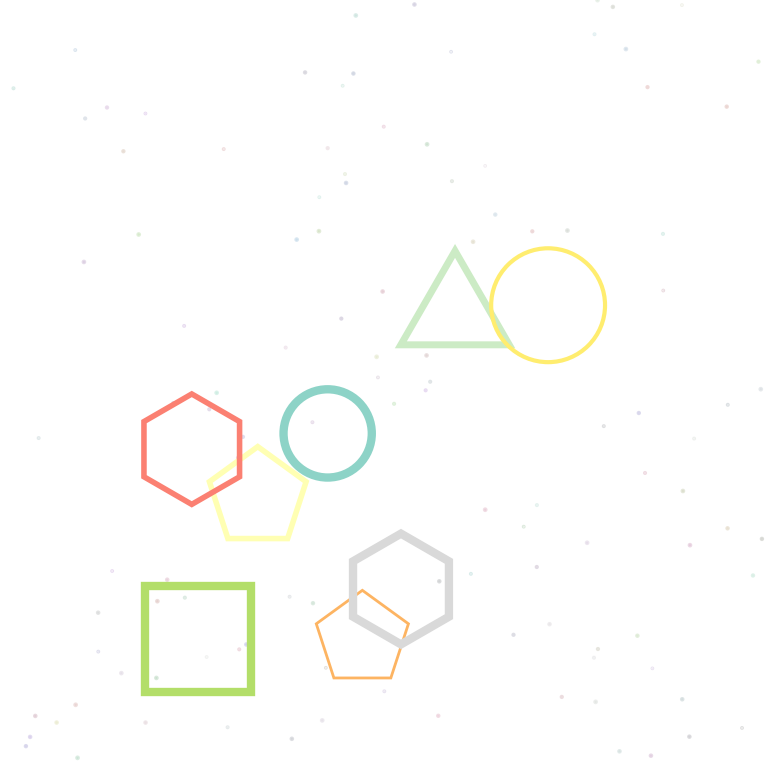[{"shape": "circle", "thickness": 3, "radius": 0.29, "center": [0.426, 0.437]}, {"shape": "pentagon", "thickness": 2, "radius": 0.33, "center": [0.335, 0.354]}, {"shape": "hexagon", "thickness": 2, "radius": 0.36, "center": [0.249, 0.417]}, {"shape": "pentagon", "thickness": 1, "radius": 0.31, "center": [0.471, 0.17]}, {"shape": "square", "thickness": 3, "radius": 0.34, "center": [0.258, 0.17]}, {"shape": "hexagon", "thickness": 3, "radius": 0.36, "center": [0.521, 0.235]}, {"shape": "triangle", "thickness": 2.5, "radius": 0.41, "center": [0.591, 0.593]}, {"shape": "circle", "thickness": 1.5, "radius": 0.37, "center": [0.712, 0.604]}]